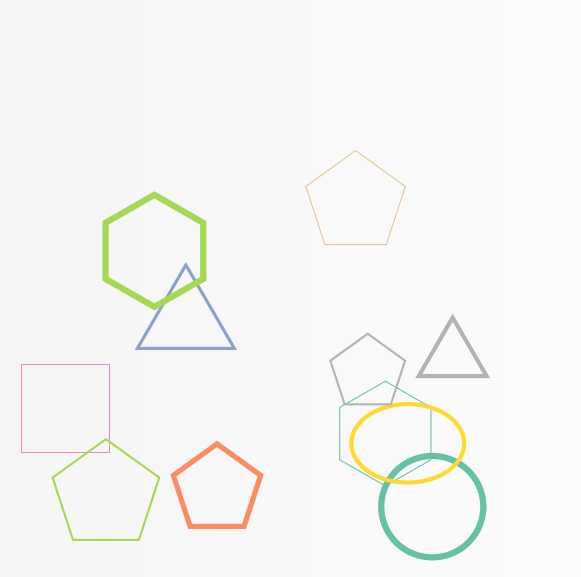[{"shape": "hexagon", "thickness": 0.5, "radius": 0.45, "center": [0.663, 0.248]}, {"shape": "circle", "thickness": 3, "radius": 0.44, "center": [0.744, 0.122]}, {"shape": "pentagon", "thickness": 2.5, "radius": 0.39, "center": [0.373, 0.152]}, {"shape": "triangle", "thickness": 1.5, "radius": 0.48, "center": [0.32, 0.444]}, {"shape": "square", "thickness": 0.5, "radius": 0.38, "center": [0.112, 0.292]}, {"shape": "pentagon", "thickness": 1, "radius": 0.48, "center": [0.182, 0.142]}, {"shape": "hexagon", "thickness": 3, "radius": 0.49, "center": [0.266, 0.565]}, {"shape": "oval", "thickness": 2, "radius": 0.49, "center": [0.702, 0.231]}, {"shape": "pentagon", "thickness": 0.5, "radius": 0.45, "center": [0.612, 0.648]}, {"shape": "pentagon", "thickness": 1, "radius": 0.34, "center": [0.633, 0.354]}, {"shape": "triangle", "thickness": 2, "radius": 0.34, "center": [0.779, 0.382]}]